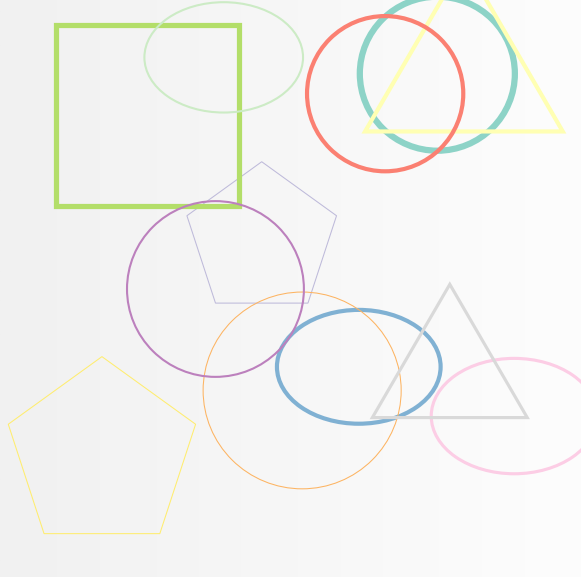[{"shape": "circle", "thickness": 3, "radius": 0.67, "center": [0.752, 0.872]}, {"shape": "triangle", "thickness": 2, "radius": 0.98, "center": [0.798, 0.87]}, {"shape": "pentagon", "thickness": 0.5, "radius": 0.68, "center": [0.45, 0.584]}, {"shape": "circle", "thickness": 2, "radius": 0.67, "center": [0.663, 0.837]}, {"shape": "oval", "thickness": 2, "radius": 0.7, "center": [0.617, 0.364]}, {"shape": "circle", "thickness": 0.5, "radius": 0.85, "center": [0.52, 0.323]}, {"shape": "square", "thickness": 2.5, "radius": 0.79, "center": [0.254, 0.799]}, {"shape": "oval", "thickness": 1.5, "radius": 0.71, "center": [0.885, 0.279]}, {"shape": "triangle", "thickness": 1.5, "radius": 0.77, "center": [0.774, 0.353]}, {"shape": "circle", "thickness": 1, "radius": 0.76, "center": [0.371, 0.499]}, {"shape": "oval", "thickness": 1, "radius": 0.68, "center": [0.385, 0.9]}, {"shape": "pentagon", "thickness": 0.5, "radius": 0.85, "center": [0.175, 0.212]}]